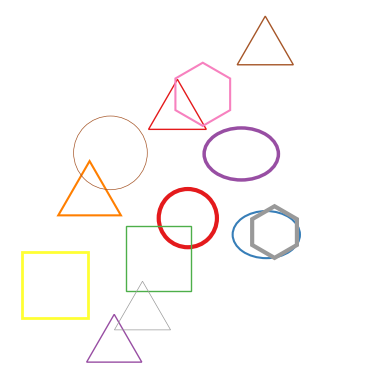[{"shape": "triangle", "thickness": 1, "radius": 0.43, "center": [0.461, 0.707]}, {"shape": "circle", "thickness": 3, "radius": 0.38, "center": [0.488, 0.433]}, {"shape": "oval", "thickness": 1.5, "radius": 0.44, "center": [0.692, 0.391]}, {"shape": "square", "thickness": 1, "radius": 0.42, "center": [0.412, 0.329]}, {"shape": "oval", "thickness": 2.5, "radius": 0.48, "center": [0.627, 0.6]}, {"shape": "triangle", "thickness": 1, "radius": 0.41, "center": [0.297, 0.101]}, {"shape": "triangle", "thickness": 1.5, "radius": 0.47, "center": [0.233, 0.488]}, {"shape": "square", "thickness": 2, "radius": 0.43, "center": [0.143, 0.26]}, {"shape": "triangle", "thickness": 1, "radius": 0.42, "center": [0.689, 0.874]}, {"shape": "circle", "thickness": 0.5, "radius": 0.48, "center": [0.287, 0.603]}, {"shape": "hexagon", "thickness": 1.5, "radius": 0.41, "center": [0.527, 0.755]}, {"shape": "hexagon", "thickness": 3, "radius": 0.34, "center": [0.713, 0.397]}, {"shape": "triangle", "thickness": 0.5, "radius": 0.42, "center": [0.37, 0.185]}]